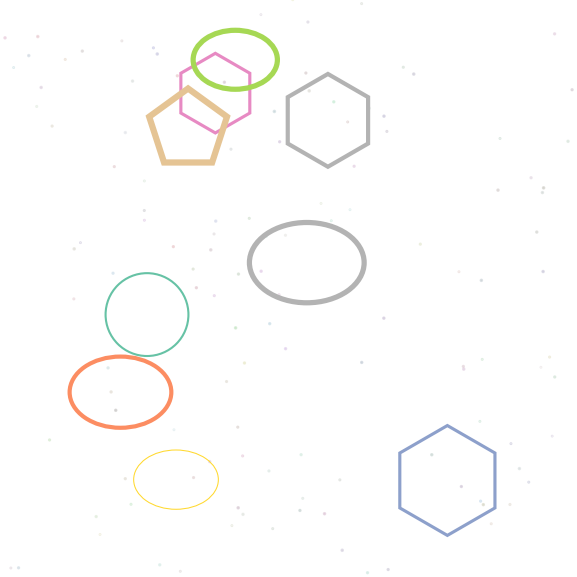[{"shape": "circle", "thickness": 1, "radius": 0.36, "center": [0.255, 0.454]}, {"shape": "oval", "thickness": 2, "radius": 0.44, "center": [0.209, 0.32]}, {"shape": "hexagon", "thickness": 1.5, "radius": 0.48, "center": [0.775, 0.167]}, {"shape": "hexagon", "thickness": 1.5, "radius": 0.34, "center": [0.373, 0.838]}, {"shape": "oval", "thickness": 2.5, "radius": 0.36, "center": [0.407, 0.896]}, {"shape": "oval", "thickness": 0.5, "radius": 0.37, "center": [0.305, 0.169]}, {"shape": "pentagon", "thickness": 3, "radius": 0.35, "center": [0.326, 0.775]}, {"shape": "hexagon", "thickness": 2, "radius": 0.4, "center": [0.568, 0.791]}, {"shape": "oval", "thickness": 2.5, "radius": 0.5, "center": [0.531, 0.544]}]